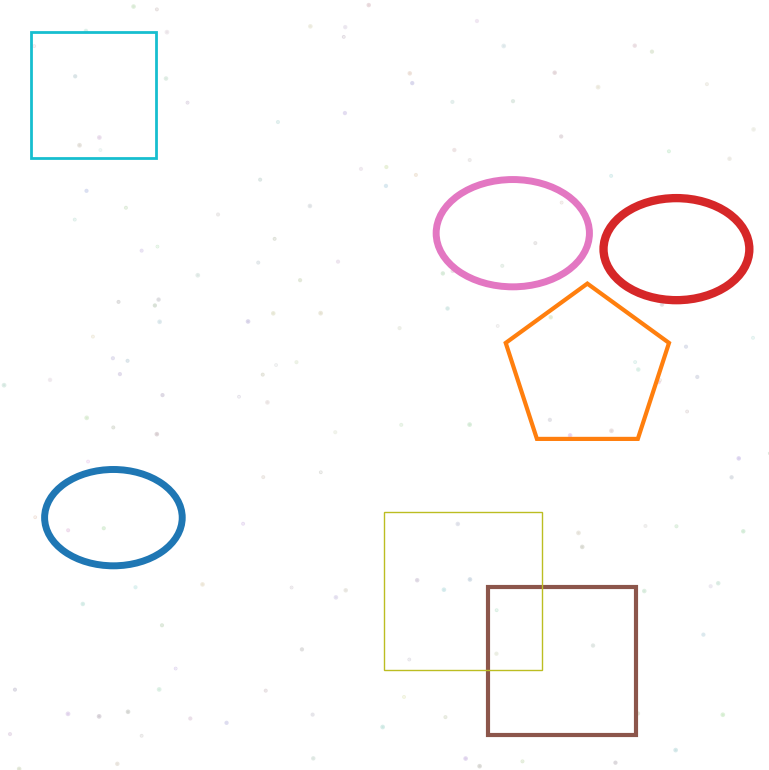[{"shape": "oval", "thickness": 2.5, "radius": 0.45, "center": [0.147, 0.328]}, {"shape": "pentagon", "thickness": 1.5, "radius": 0.56, "center": [0.763, 0.52]}, {"shape": "oval", "thickness": 3, "radius": 0.47, "center": [0.878, 0.676]}, {"shape": "square", "thickness": 1.5, "radius": 0.48, "center": [0.73, 0.141]}, {"shape": "oval", "thickness": 2.5, "radius": 0.5, "center": [0.666, 0.697]}, {"shape": "square", "thickness": 0.5, "radius": 0.51, "center": [0.601, 0.232]}, {"shape": "square", "thickness": 1, "radius": 0.41, "center": [0.121, 0.877]}]